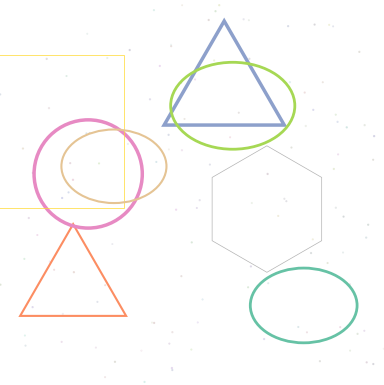[{"shape": "oval", "thickness": 2, "radius": 0.69, "center": [0.789, 0.207]}, {"shape": "triangle", "thickness": 1.5, "radius": 0.79, "center": [0.19, 0.259]}, {"shape": "triangle", "thickness": 2.5, "radius": 0.9, "center": [0.582, 0.765]}, {"shape": "circle", "thickness": 2.5, "radius": 0.7, "center": [0.229, 0.548]}, {"shape": "oval", "thickness": 2, "radius": 0.81, "center": [0.605, 0.725]}, {"shape": "square", "thickness": 0.5, "radius": 0.99, "center": [0.123, 0.657]}, {"shape": "oval", "thickness": 1.5, "radius": 0.68, "center": [0.296, 0.568]}, {"shape": "hexagon", "thickness": 0.5, "radius": 0.82, "center": [0.693, 0.457]}]